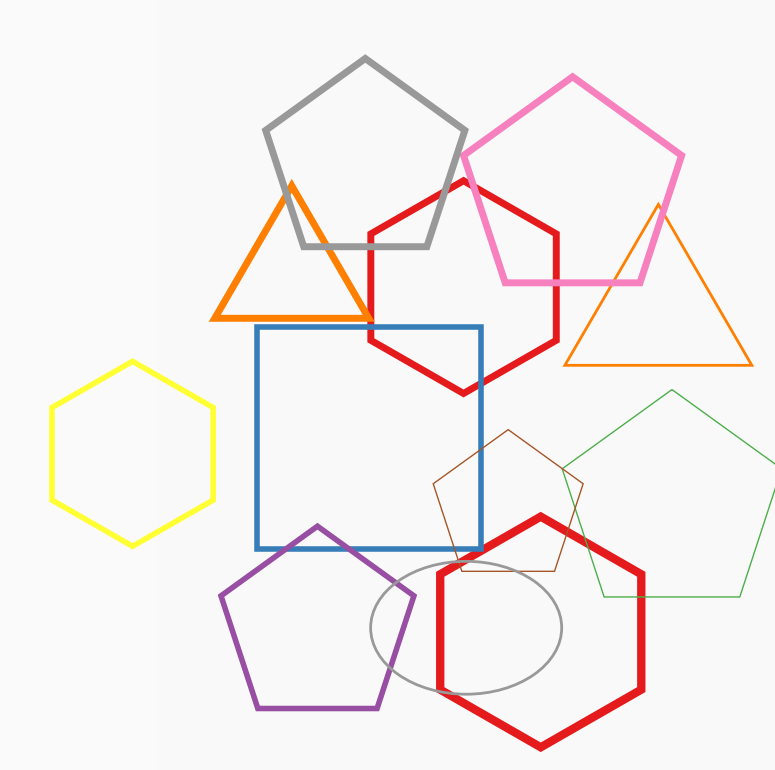[{"shape": "hexagon", "thickness": 3, "radius": 0.75, "center": [0.698, 0.179]}, {"shape": "hexagon", "thickness": 2.5, "radius": 0.69, "center": [0.598, 0.627]}, {"shape": "square", "thickness": 2, "radius": 0.72, "center": [0.476, 0.431]}, {"shape": "pentagon", "thickness": 0.5, "radius": 0.74, "center": [0.867, 0.345]}, {"shape": "pentagon", "thickness": 2, "radius": 0.65, "center": [0.41, 0.186]}, {"shape": "triangle", "thickness": 2.5, "radius": 0.57, "center": [0.376, 0.644]}, {"shape": "triangle", "thickness": 1, "radius": 0.7, "center": [0.85, 0.595]}, {"shape": "hexagon", "thickness": 2, "radius": 0.6, "center": [0.171, 0.411]}, {"shape": "pentagon", "thickness": 0.5, "radius": 0.51, "center": [0.656, 0.34]}, {"shape": "pentagon", "thickness": 2.5, "radius": 0.74, "center": [0.739, 0.752]}, {"shape": "pentagon", "thickness": 2.5, "radius": 0.68, "center": [0.471, 0.789]}, {"shape": "oval", "thickness": 1, "radius": 0.62, "center": [0.601, 0.185]}]